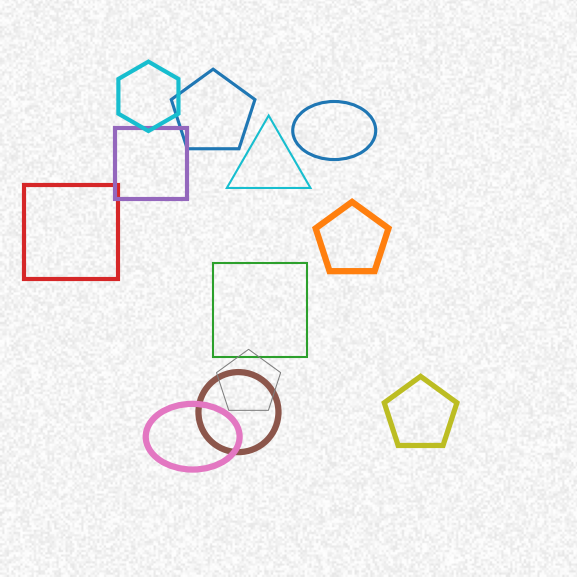[{"shape": "pentagon", "thickness": 1.5, "radius": 0.38, "center": [0.369, 0.803]}, {"shape": "oval", "thickness": 1.5, "radius": 0.36, "center": [0.579, 0.773]}, {"shape": "pentagon", "thickness": 3, "radius": 0.33, "center": [0.61, 0.583]}, {"shape": "square", "thickness": 1, "radius": 0.41, "center": [0.45, 0.462]}, {"shape": "square", "thickness": 2, "radius": 0.41, "center": [0.122, 0.597]}, {"shape": "square", "thickness": 2, "radius": 0.31, "center": [0.262, 0.716]}, {"shape": "circle", "thickness": 3, "radius": 0.35, "center": [0.413, 0.286]}, {"shape": "oval", "thickness": 3, "radius": 0.41, "center": [0.334, 0.243]}, {"shape": "pentagon", "thickness": 0.5, "radius": 0.29, "center": [0.43, 0.336]}, {"shape": "pentagon", "thickness": 2.5, "radius": 0.33, "center": [0.728, 0.281]}, {"shape": "triangle", "thickness": 1, "radius": 0.42, "center": [0.465, 0.715]}, {"shape": "hexagon", "thickness": 2, "radius": 0.3, "center": [0.257, 0.832]}]